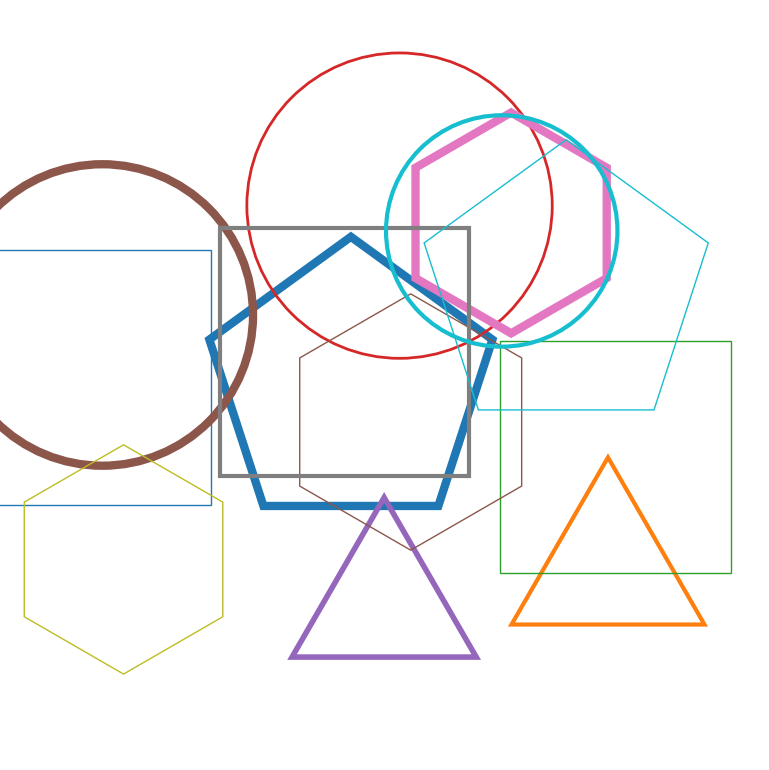[{"shape": "pentagon", "thickness": 3, "radius": 0.97, "center": [0.456, 0.499]}, {"shape": "square", "thickness": 0.5, "radius": 0.83, "center": [0.108, 0.51]}, {"shape": "triangle", "thickness": 1.5, "radius": 0.72, "center": [0.79, 0.261]}, {"shape": "square", "thickness": 0.5, "radius": 0.75, "center": [0.799, 0.406]}, {"shape": "circle", "thickness": 1, "radius": 0.99, "center": [0.519, 0.733]}, {"shape": "triangle", "thickness": 2, "radius": 0.69, "center": [0.499, 0.216]}, {"shape": "hexagon", "thickness": 0.5, "radius": 0.83, "center": [0.533, 0.452]}, {"shape": "circle", "thickness": 3, "radius": 0.98, "center": [0.133, 0.591]}, {"shape": "hexagon", "thickness": 3, "radius": 0.72, "center": [0.664, 0.71]}, {"shape": "square", "thickness": 1.5, "radius": 0.81, "center": [0.447, 0.543]}, {"shape": "hexagon", "thickness": 0.5, "radius": 0.74, "center": [0.16, 0.273]}, {"shape": "pentagon", "thickness": 0.5, "radius": 0.97, "center": [0.735, 0.625]}, {"shape": "circle", "thickness": 1.5, "radius": 0.75, "center": [0.652, 0.7]}]